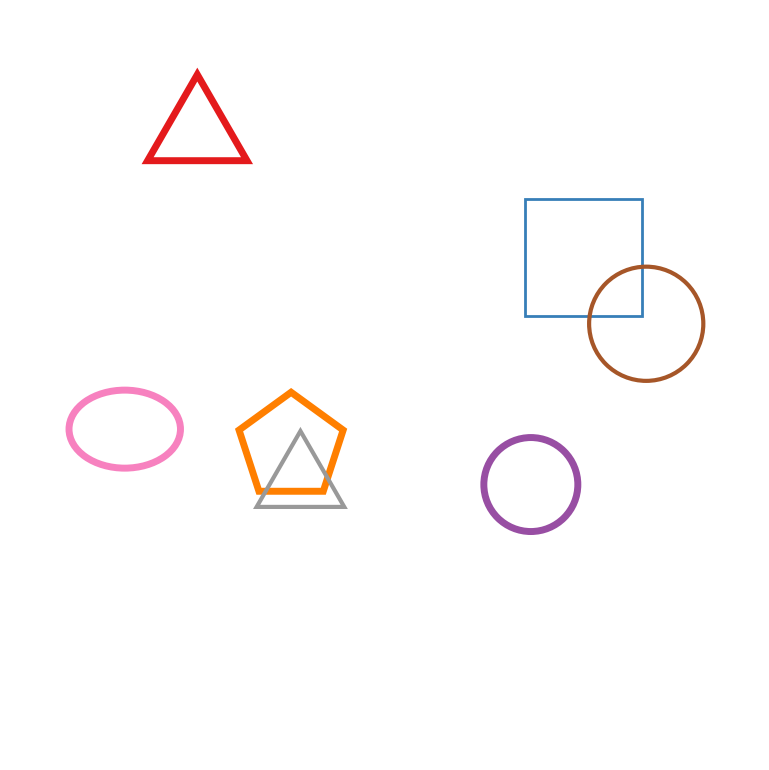[{"shape": "triangle", "thickness": 2.5, "radius": 0.37, "center": [0.256, 0.829]}, {"shape": "square", "thickness": 1, "radius": 0.38, "center": [0.758, 0.666]}, {"shape": "circle", "thickness": 2.5, "radius": 0.31, "center": [0.689, 0.371]}, {"shape": "pentagon", "thickness": 2.5, "radius": 0.36, "center": [0.378, 0.419]}, {"shape": "circle", "thickness": 1.5, "radius": 0.37, "center": [0.839, 0.58]}, {"shape": "oval", "thickness": 2.5, "radius": 0.36, "center": [0.162, 0.443]}, {"shape": "triangle", "thickness": 1.5, "radius": 0.33, "center": [0.39, 0.375]}]